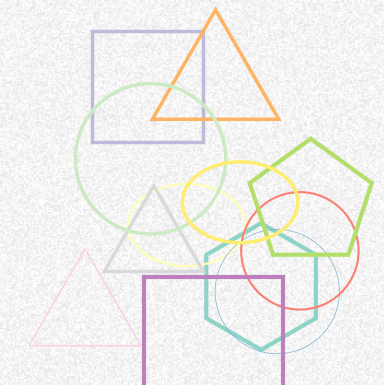[{"shape": "hexagon", "thickness": 3, "radius": 0.82, "center": [0.678, 0.256]}, {"shape": "oval", "thickness": 1.5, "radius": 0.76, "center": [0.485, 0.416]}, {"shape": "square", "thickness": 2.5, "radius": 0.72, "center": [0.384, 0.775]}, {"shape": "circle", "thickness": 1.5, "radius": 0.76, "center": [0.779, 0.349]}, {"shape": "circle", "thickness": 0.5, "radius": 0.81, "center": [0.72, 0.243]}, {"shape": "triangle", "thickness": 2.5, "radius": 0.95, "center": [0.56, 0.785]}, {"shape": "pentagon", "thickness": 3, "radius": 0.83, "center": [0.807, 0.473]}, {"shape": "triangle", "thickness": 1, "radius": 0.84, "center": [0.221, 0.186]}, {"shape": "triangle", "thickness": 2.5, "radius": 0.74, "center": [0.399, 0.369]}, {"shape": "square", "thickness": 3, "radius": 0.9, "center": [0.554, 0.101]}, {"shape": "circle", "thickness": 2.5, "radius": 0.98, "center": [0.391, 0.588]}, {"shape": "oval", "thickness": 2.5, "radius": 0.75, "center": [0.624, 0.475]}]